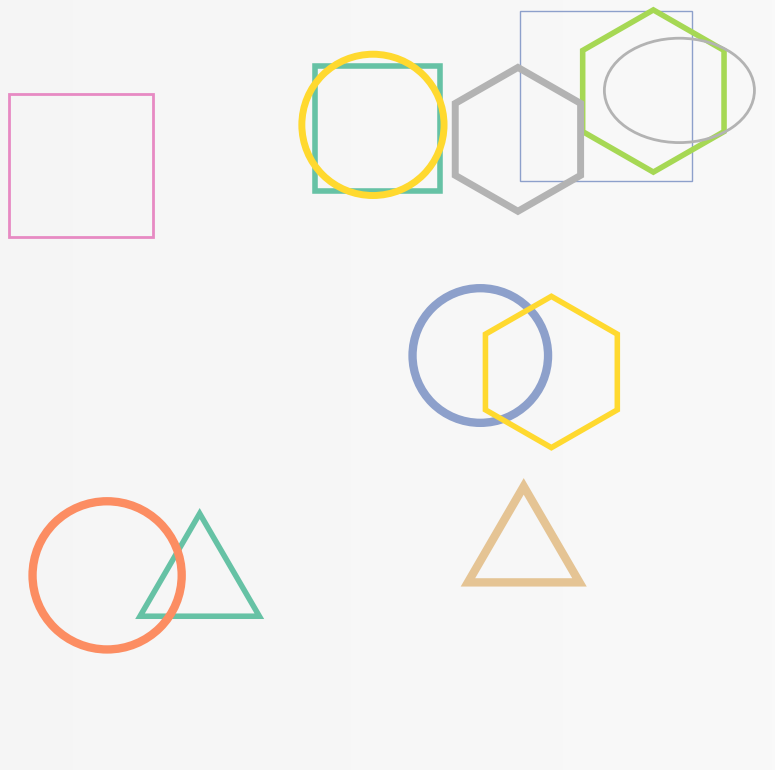[{"shape": "square", "thickness": 2, "radius": 0.41, "center": [0.487, 0.833]}, {"shape": "triangle", "thickness": 2, "radius": 0.44, "center": [0.258, 0.244]}, {"shape": "circle", "thickness": 3, "radius": 0.48, "center": [0.138, 0.253]}, {"shape": "circle", "thickness": 3, "radius": 0.44, "center": [0.62, 0.538]}, {"shape": "square", "thickness": 0.5, "radius": 0.55, "center": [0.782, 0.876]}, {"shape": "square", "thickness": 1, "radius": 0.46, "center": [0.105, 0.785]}, {"shape": "hexagon", "thickness": 2, "radius": 0.53, "center": [0.843, 0.882]}, {"shape": "hexagon", "thickness": 2, "radius": 0.49, "center": [0.711, 0.517]}, {"shape": "circle", "thickness": 2.5, "radius": 0.46, "center": [0.481, 0.838]}, {"shape": "triangle", "thickness": 3, "radius": 0.42, "center": [0.676, 0.285]}, {"shape": "oval", "thickness": 1, "radius": 0.48, "center": [0.877, 0.883]}, {"shape": "hexagon", "thickness": 2.5, "radius": 0.47, "center": [0.668, 0.819]}]